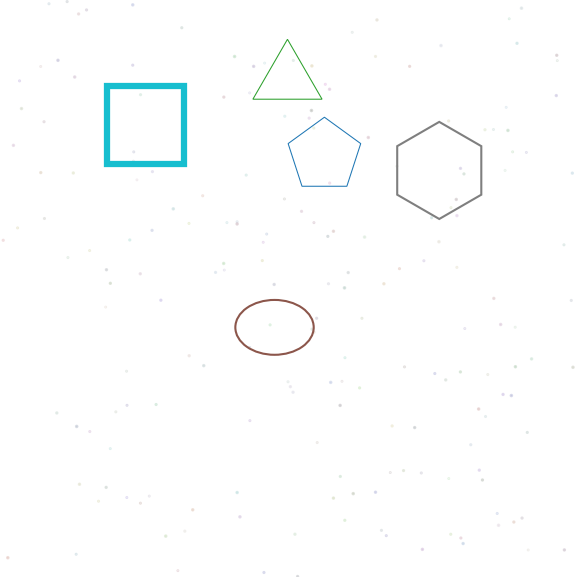[{"shape": "pentagon", "thickness": 0.5, "radius": 0.33, "center": [0.562, 0.73]}, {"shape": "triangle", "thickness": 0.5, "radius": 0.35, "center": [0.498, 0.862]}, {"shape": "oval", "thickness": 1, "radius": 0.34, "center": [0.475, 0.432]}, {"shape": "hexagon", "thickness": 1, "radius": 0.42, "center": [0.761, 0.704]}, {"shape": "square", "thickness": 3, "radius": 0.33, "center": [0.252, 0.782]}]